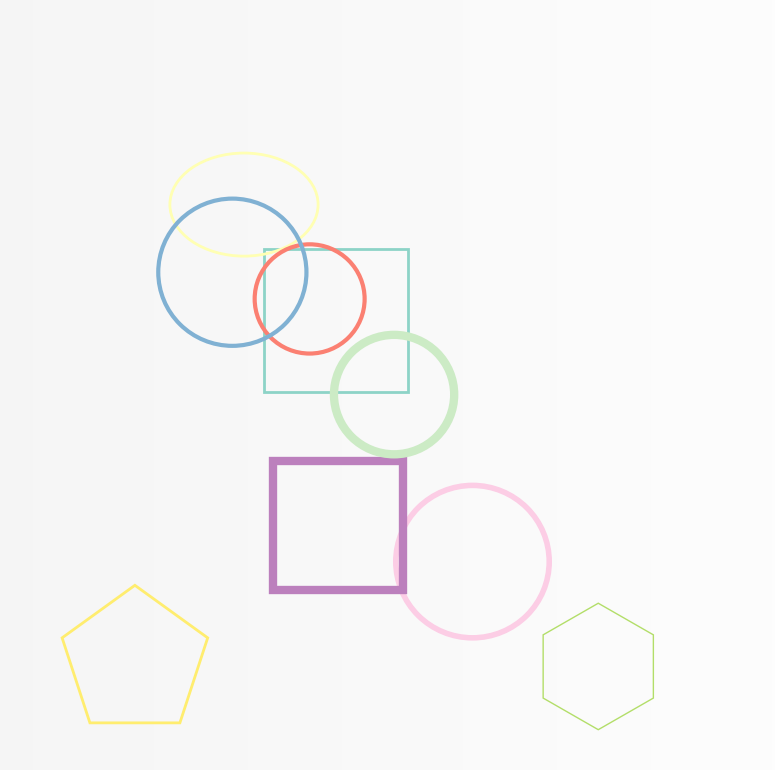[{"shape": "square", "thickness": 1, "radius": 0.46, "center": [0.433, 0.584]}, {"shape": "oval", "thickness": 1, "radius": 0.48, "center": [0.315, 0.734]}, {"shape": "circle", "thickness": 1.5, "radius": 0.35, "center": [0.4, 0.612]}, {"shape": "circle", "thickness": 1.5, "radius": 0.48, "center": [0.3, 0.646]}, {"shape": "hexagon", "thickness": 0.5, "radius": 0.41, "center": [0.772, 0.134]}, {"shape": "circle", "thickness": 2, "radius": 0.49, "center": [0.61, 0.271]}, {"shape": "square", "thickness": 3, "radius": 0.42, "center": [0.436, 0.317]}, {"shape": "circle", "thickness": 3, "radius": 0.39, "center": [0.508, 0.488]}, {"shape": "pentagon", "thickness": 1, "radius": 0.49, "center": [0.174, 0.141]}]